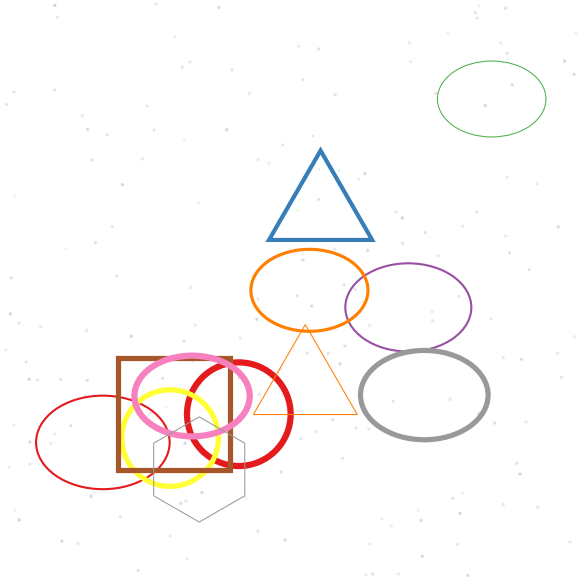[{"shape": "circle", "thickness": 3, "radius": 0.45, "center": [0.414, 0.282]}, {"shape": "oval", "thickness": 1, "radius": 0.58, "center": [0.178, 0.233]}, {"shape": "triangle", "thickness": 2, "radius": 0.52, "center": [0.555, 0.635]}, {"shape": "oval", "thickness": 0.5, "radius": 0.47, "center": [0.851, 0.828]}, {"shape": "oval", "thickness": 1, "radius": 0.55, "center": [0.707, 0.467]}, {"shape": "triangle", "thickness": 0.5, "radius": 0.52, "center": [0.529, 0.333]}, {"shape": "oval", "thickness": 1.5, "radius": 0.51, "center": [0.536, 0.496]}, {"shape": "circle", "thickness": 2.5, "radius": 0.42, "center": [0.295, 0.241]}, {"shape": "square", "thickness": 2.5, "radius": 0.49, "center": [0.301, 0.282]}, {"shape": "oval", "thickness": 3, "radius": 0.5, "center": [0.333, 0.313]}, {"shape": "hexagon", "thickness": 0.5, "radius": 0.46, "center": [0.345, 0.186]}, {"shape": "oval", "thickness": 2.5, "radius": 0.55, "center": [0.735, 0.315]}]